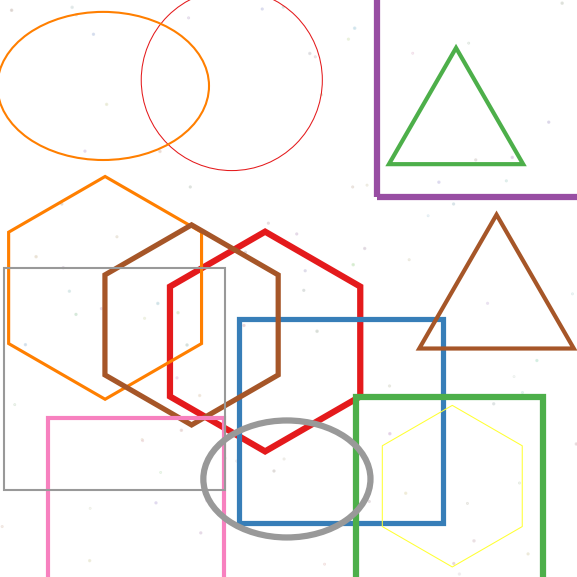[{"shape": "hexagon", "thickness": 3, "radius": 0.95, "center": [0.459, 0.408]}, {"shape": "circle", "thickness": 0.5, "radius": 0.78, "center": [0.401, 0.861]}, {"shape": "square", "thickness": 2.5, "radius": 0.88, "center": [0.59, 0.27]}, {"shape": "square", "thickness": 3, "radius": 0.81, "center": [0.778, 0.149]}, {"shape": "triangle", "thickness": 2, "radius": 0.67, "center": [0.79, 0.782]}, {"shape": "square", "thickness": 3, "radius": 0.98, "center": [0.848, 0.854]}, {"shape": "hexagon", "thickness": 1.5, "radius": 0.96, "center": [0.182, 0.501]}, {"shape": "oval", "thickness": 1, "radius": 0.92, "center": [0.179, 0.85]}, {"shape": "hexagon", "thickness": 0.5, "radius": 0.7, "center": [0.783, 0.157]}, {"shape": "hexagon", "thickness": 2.5, "radius": 0.87, "center": [0.332, 0.437]}, {"shape": "triangle", "thickness": 2, "radius": 0.77, "center": [0.86, 0.473]}, {"shape": "square", "thickness": 2, "radius": 0.76, "center": [0.235, 0.124]}, {"shape": "square", "thickness": 1, "radius": 0.96, "center": [0.198, 0.343]}, {"shape": "oval", "thickness": 3, "radius": 0.72, "center": [0.497, 0.17]}]